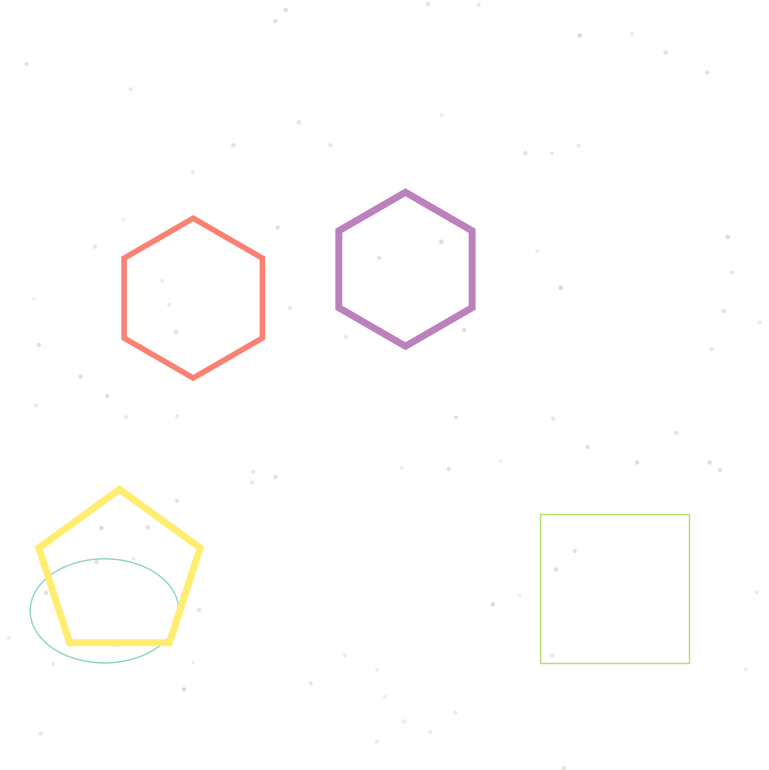[{"shape": "oval", "thickness": 0.5, "radius": 0.48, "center": [0.136, 0.207]}, {"shape": "hexagon", "thickness": 2, "radius": 0.52, "center": [0.251, 0.613]}, {"shape": "square", "thickness": 0.5, "radius": 0.48, "center": [0.798, 0.236]}, {"shape": "hexagon", "thickness": 2.5, "radius": 0.5, "center": [0.527, 0.65]}, {"shape": "pentagon", "thickness": 2.5, "radius": 0.55, "center": [0.155, 0.254]}]